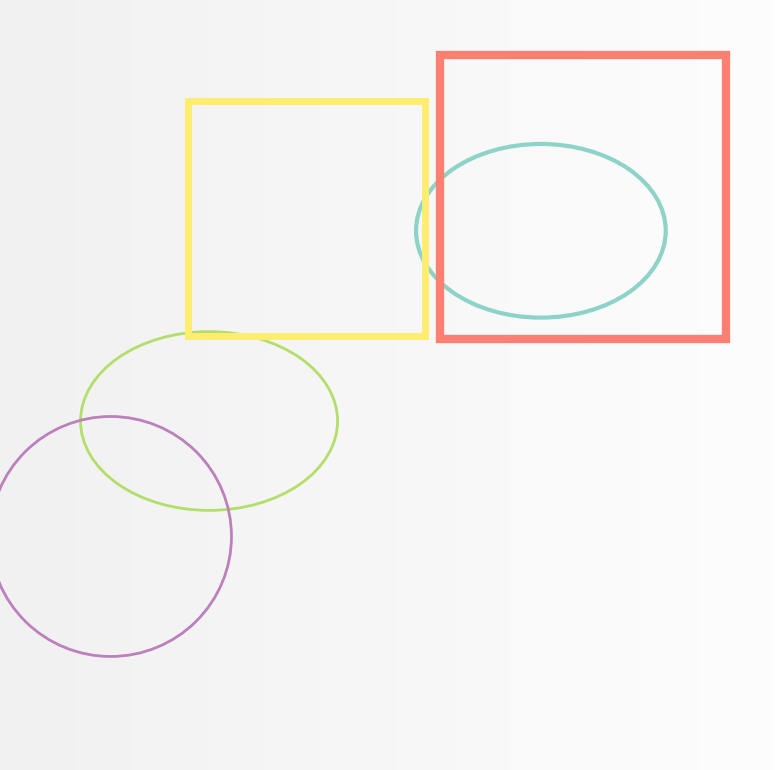[{"shape": "oval", "thickness": 1.5, "radius": 0.81, "center": [0.698, 0.7]}, {"shape": "square", "thickness": 3, "radius": 0.92, "center": [0.752, 0.744]}, {"shape": "oval", "thickness": 1, "radius": 0.83, "center": [0.27, 0.453]}, {"shape": "circle", "thickness": 1, "radius": 0.78, "center": [0.143, 0.303]}, {"shape": "square", "thickness": 2.5, "radius": 0.76, "center": [0.396, 0.716]}]